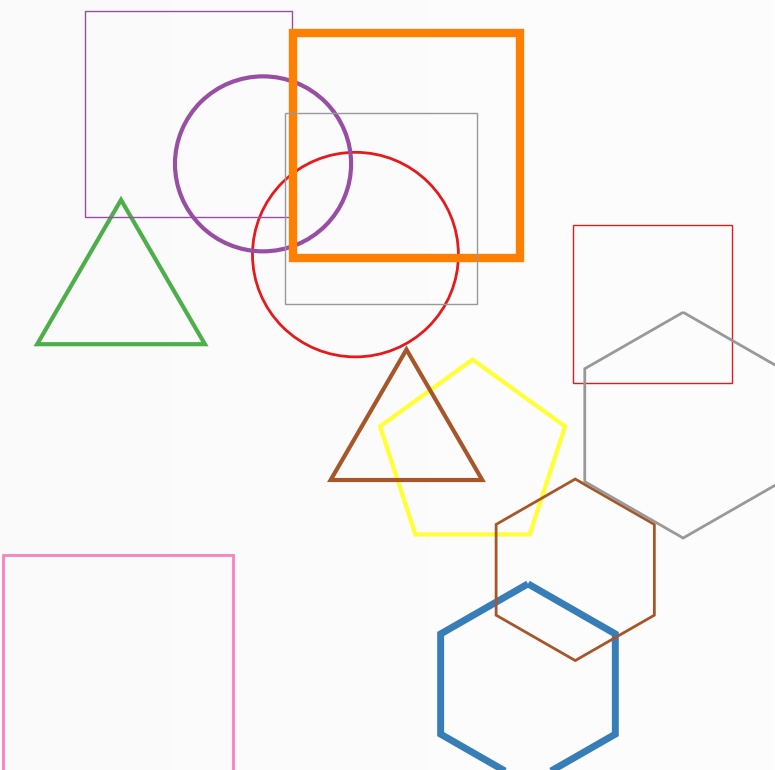[{"shape": "square", "thickness": 0.5, "radius": 0.51, "center": [0.842, 0.605]}, {"shape": "circle", "thickness": 1, "radius": 0.66, "center": [0.459, 0.669]}, {"shape": "hexagon", "thickness": 2.5, "radius": 0.65, "center": [0.681, 0.112]}, {"shape": "triangle", "thickness": 1.5, "radius": 0.62, "center": [0.156, 0.615]}, {"shape": "circle", "thickness": 1.5, "radius": 0.57, "center": [0.339, 0.787]}, {"shape": "square", "thickness": 0.5, "radius": 0.67, "center": [0.243, 0.852]}, {"shape": "square", "thickness": 3, "radius": 0.73, "center": [0.524, 0.811]}, {"shape": "pentagon", "thickness": 1.5, "radius": 0.63, "center": [0.61, 0.407]}, {"shape": "hexagon", "thickness": 1, "radius": 0.59, "center": [0.742, 0.26]}, {"shape": "triangle", "thickness": 1.5, "radius": 0.56, "center": [0.524, 0.433]}, {"shape": "square", "thickness": 1, "radius": 0.74, "center": [0.152, 0.131]}, {"shape": "square", "thickness": 0.5, "radius": 0.62, "center": [0.491, 0.729]}, {"shape": "hexagon", "thickness": 1, "radius": 0.73, "center": [0.881, 0.448]}]